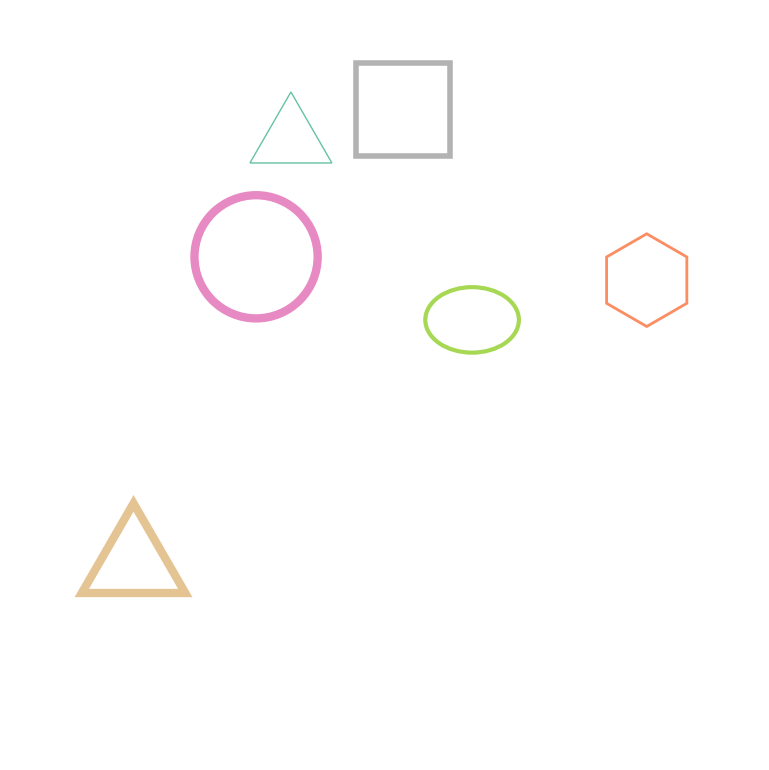[{"shape": "triangle", "thickness": 0.5, "radius": 0.31, "center": [0.378, 0.819]}, {"shape": "hexagon", "thickness": 1, "radius": 0.3, "center": [0.84, 0.636]}, {"shape": "circle", "thickness": 3, "radius": 0.4, "center": [0.333, 0.667]}, {"shape": "oval", "thickness": 1.5, "radius": 0.3, "center": [0.613, 0.585]}, {"shape": "triangle", "thickness": 3, "radius": 0.39, "center": [0.173, 0.269]}, {"shape": "square", "thickness": 2, "radius": 0.3, "center": [0.523, 0.858]}]